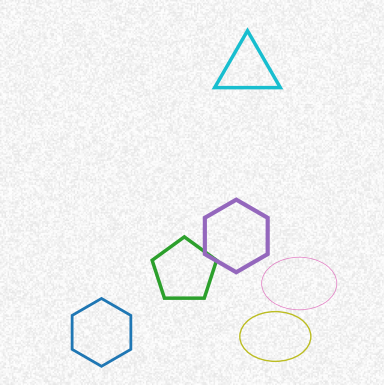[{"shape": "hexagon", "thickness": 2, "radius": 0.44, "center": [0.264, 0.137]}, {"shape": "pentagon", "thickness": 2.5, "radius": 0.44, "center": [0.479, 0.297]}, {"shape": "hexagon", "thickness": 3, "radius": 0.47, "center": [0.614, 0.387]}, {"shape": "oval", "thickness": 0.5, "radius": 0.49, "center": [0.777, 0.264]}, {"shape": "oval", "thickness": 1, "radius": 0.46, "center": [0.715, 0.126]}, {"shape": "triangle", "thickness": 2.5, "radius": 0.49, "center": [0.643, 0.822]}]